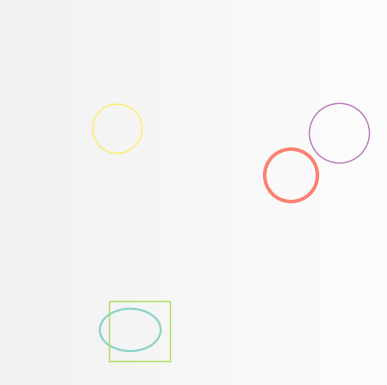[{"shape": "oval", "thickness": 1.5, "radius": 0.39, "center": [0.336, 0.143]}, {"shape": "circle", "thickness": 2.5, "radius": 0.34, "center": [0.751, 0.545]}, {"shape": "square", "thickness": 1, "radius": 0.39, "center": [0.36, 0.141]}, {"shape": "circle", "thickness": 1, "radius": 0.39, "center": [0.876, 0.654]}, {"shape": "circle", "thickness": 1, "radius": 0.32, "center": [0.303, 0.666]}]